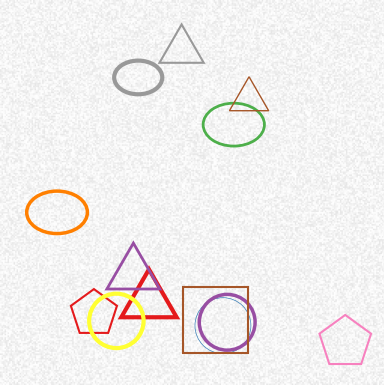[{"shape": "pentagon", "thickness": 1.5, "radius": 0.31, "center": [0.244, 0.186]}, {"shape": "triangle", "thickness": 3, "radius": 0.41, "center": [0.387, 0.217]}, {"shape": "circle", "thickness": 0.5, "radius": 0.36, "center": [0.579, 0.154]}, {"shape": "oval", "thickness": 2, "radius": 0.4, "center": [0.607, 0.676]}, {"shape": "circle", "thickness": 2.5, "radius": 0.36, "center": [0.59, 0.163]}, {"shape": "triangle", "thickness": 2, "radius": 0.4, "center": [0.346, 0.289]}, {"shape": "oval", "thickness": 2.5, "radius": 0.39, "center": [0.148, 0.448]}, {"shape": "circle", "thickness": 3, "radius": 0.35, "center": [0.302, 0.167]}, {"shape": "square", "thickness": 1.5, "radius": 0.43, "center": [0.56, 0.17]}, {"shape": "triangle", "thickness": 1, "radius": 0.29, "center": [0.647, 0.742]}, {"shape": "pentagon", "thickness": 1.5, "radius": 0.35, "center": [0.897, 0.112]}, {"shape": "triangle", "thickness": 1.5, "radius": 0.33, "center": [0.472, 0.87]}, {"shape": "oval", "thickness": 3, "radius": 0.31, "center": [0.359, 0.799]}]